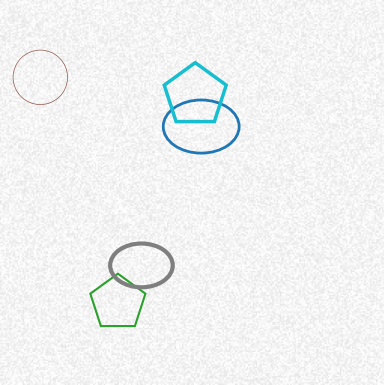[{"shape": "oval", "thickness": 2, "radius": 0.49, "center": [0.523, 0.671]}, {"shape": "pentagon", "thickness": 1.5, "radius": 0.38, "center": [0.306, 0.214]}, {"shape": "circle", "thickness": 0.5, "radius": 0.35, "center": [0.105, 0.799]}, {"shape": "oval", "thickness": 3, "radius": 0.41, "center": [0.367, 0.311]}, {"shape": "pentagon", "thickness": 2.5, "radius": 0.42, "center": [0.507, 0.753]}]